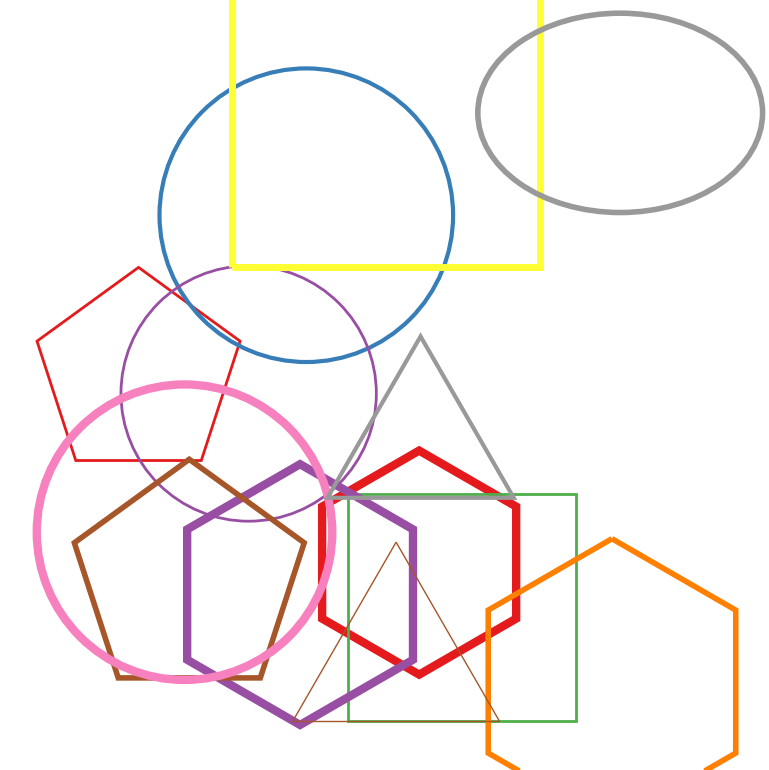[{"shape": "hexagon", "thickness": 3, "radius": 0.73, "center": [0.544, 0.269]}, {"shape": "pentagon", "thickness": 1, "radius": 0.69, "center": [0.18, 0.514]}, {"shape": "circle", "thickness": 1.5, "radius": 0.95, "center": [0.398, 0.721]}, {"shape": "square", "thickness": 1, "radius": 0.74, "center": [0.6, 0.211]}, {"shape": "hexagon", "thickness": 3, "radius": 0.85, "center": [0.39, 0.228]}, {"shape": "circle", "thickness": 1, "radius": 0.83, "center": [0.323, 0.489]}, {"shape": "hexagon", "thickness": 2, "radius": 0.93, "center": [0.795, 0.115]}, {"shape": "square", "thickness": 2.5, "radius": 1.0, "center": [0.501, 0.853]}, {"shape": "triangle", "thickness": 0.5, "radius": 0.78, "center": [0.514, 0.141]}, {"shape": "pentagon", "thickness": 2, "radius": 0.78, "center": [0.246, 0.247]}, {"shape": "circle", "thickness": 3, "radius": 0.96, "center": [0.24, 0.309]}, {"shape": "triangle", "thickness": 1.5, "radius": 0.7, "center": [0.546, 0.423]}, {"shape": "oval", "thickness": 2, "radius": 0.92, "center": [0.805, 0.853]}]